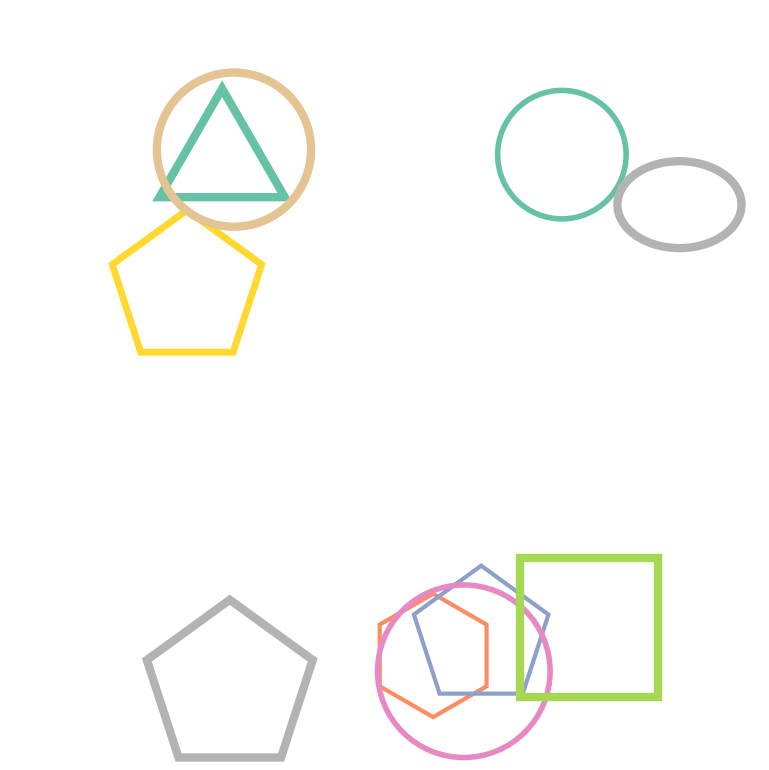[{"shape": "circle", "thickness": 2, "radius": 0.42, "center": [0.73, 0.799]}, {"shape": "triangle", "thickness": 3, "radius": 0.47, "center": [0.288, 0.791]}, {"shape": "hexagon", "thickness": 1.5, "radius": 0.4, "center": [0.563, 0.149]}, {"shape": "pentagon", "thickness": 1.5, "radius": 0.46, "center": [0.625, 0.173]}, {"shape": "circle", "thickness": 2, "radius": 0.56, "center": [0.602, 0.128]}, {"shape": "square", "thickness": 3, "radius": 0.45, "center": [0.765, 0.185]}, {"shape": "pentagon", "thickness": 2.5, "radius": 0.51, "center": [0.243, 0.625]}, {"shape": "circle", "thickness": 3, "radius": 0.5, "center": [0.304, 0.806]}, {"shape": "oval", "thickness": 3, "radius": 0.4, "center": [0.882, 0.734]}, {"shape": "pentagon", "thickness": 3, "radius": 0.57, "center": [0.298, 0.108]}]